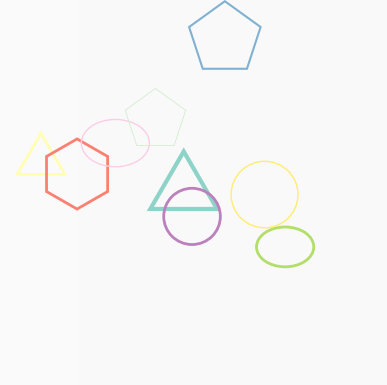[{"shape": "triangle", "thickness": 3, "radius": 0.5, "center": [0.474, 0.507]}, {"shape": "triangle", "thickness": 2, "radius": 0.36, "center": [0.106, 0.583]}, {"shape": "hexagon", "thickness": 2, "radius": 0.46, "center": [0.199, 0.548]}, {"shape": "pentagon", "thickness": 1.5, "radius": 0.49, "center": [0.58, 0.9]}, {"shape": "oval", "thickness": 2, "radius": 0.37, "center": [0.736, 0.359]}, {"shape": "oval", "thickness": 1, "radius": 0.44, "center": [0.298, 0.628]}, {"shape": "circle", "thickness": 2, "radius": 0.37, "center": [0.496, 0.438]}, {"shape": "pentagon", "thickness": 0.5, "radius": 0.41, "center": [0.401, 0.688]}, {"shape": "circle", "thickness": 1, "radius": 0.43, "center": [0.683, 0.495]}]